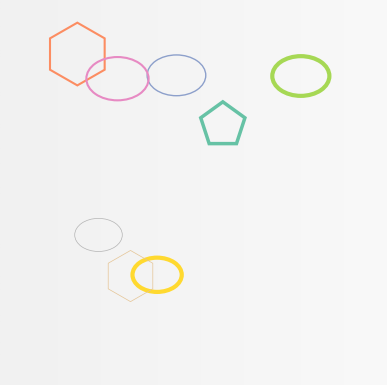[{"shape": "pentagon", "thickness": 2.5, "radius": 0.3, "center": [0.575, 0.675]}, {"shape": "hexagon", "thickness": 1.5, "radius": 0.41, "center": [0.2, 0.86]}, {"shape": "oval", "thickness": 1, "radius": 0.38, "center": [0.455, 0.804]}, {"shape": "oval", "thickness": 1.5, "radius": 0.4, "center": [0.303, 0.796]}, {"shape": "oval", "thickness": 3, "radius": 0.37, "center": [0.776, 0.803]}, {"shape": "oval", "thickness": 3, "radius": 0.32, "center": [0.405, 0.286]}, {"shape": "hexagon", "thickness": 0.5, "radius": 0.33, "center": [0.337, 0.283]}, {"shape": "oval", "thickness": 0.5, "radius": 0.31, "center": [0.254, 0.39]}]